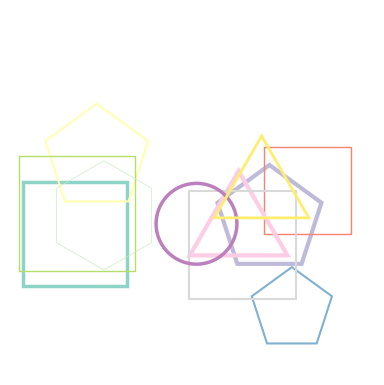[{"shape": "square", "thickness": 2.5, "radius": 0.68, "center": [0.195, 0.392]}, {"shape": "pentagon", "thickness": 1.5, "radius": 0.7, "center": [0.251, 0.59]}, {"shape": "pentagon", "thickness": 3, "radius": 0.71, "center": [0.7, 0.429]}, {"shape": "square", "thickness": 1, "radius": 0.57, "center": [0.799, 0.506]}, {"shape": "pentagon", "thickness": 1.5, "radius": 0.55, "center": [0.758, 0.197]}, {"shape": "square", "thickness": 1, "radius": 0.75, "center": [0.2, 0.446]}, {"shape": "triangle", "thickness": 3, "radius": 0.73, "center": [0.62, 0.41]}, {"shape": "square", "thickness": 1.5, "radius": 0.7, "center": [0.63, 0.363]}, {"shape": "circle", "thickness": 2.5, "radius": 0.52, "center": [0.51, 0.419]}, {"shape": "hexagon", "thickness": 0.5, "radius": 0.71, "center": [0.27, 0.441]}, {"shape": "triangle", "thickness": 2, "radius": 0.71, "center": [0.679, 0.505]}]